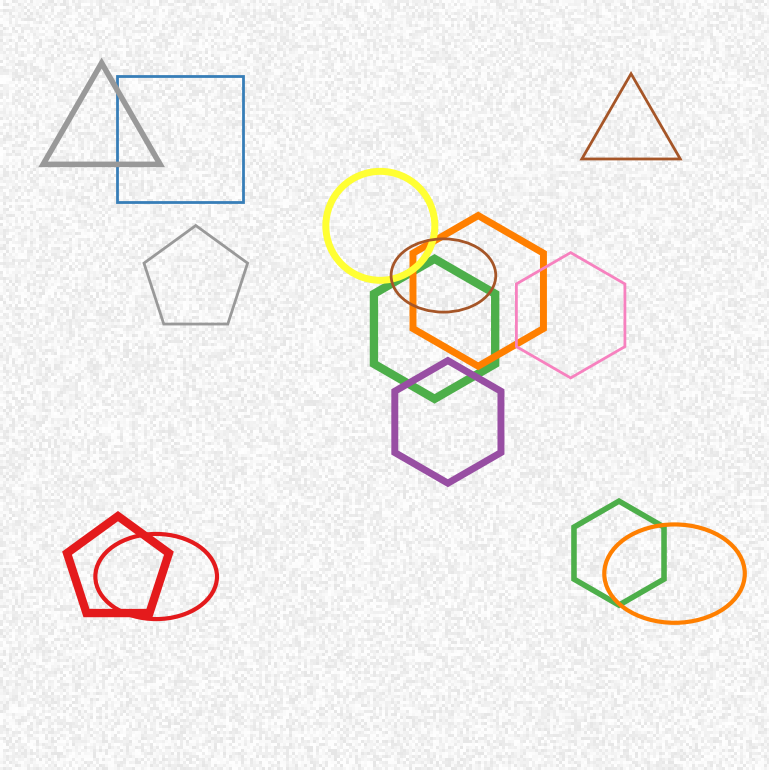[{"shape": "oval", "thickness": 1.5, "radius": 0.39, "center": [0.203, 0.251]}, {"shape": "pentagon", "thickness": 3, "radius": 0.35, "center": [0.153, 0.26]}, {"shape": "square", "thickness": 1, "radius": 0.41, "center": [0.234, 0.82]}, {"shape": "hexagon", "thickness": 3, "radius": 0.45, "center": [0.564, 0.573]}, {"shape": "hexagon", "thickness": 2, "radius": 0.34, "center": [0.804, 0.282]}, {"shape": "hexagon", "thickness": 2.5, "radius": 0.4, "center": [0.582, 0.452]}, {"shape": "oval", "thickness": 1.5, "radius": 0.46, "center": [0.876, 0.255]}, {"shape": "hexagon", "thickness": 2.5, "radius": 0.49, "center": [0.621, 0.622]}, {"shape": "circle", "thickness": 2.5, "radius": 0.35, "center": [0.494, 0.707]}, {"shape": "triangle", "thickness": 1, "radius": 0.37, "center": [0.82, 0.83]}, {"shape": "oval", "thickness": 1, "radius": 0.34, "center": [0.576, 0.642]}, {"shape": "hexagon", "thickness": 1, "radius": 0.41, "center": [0.741, 0.591]}, {"shape": "triangle", "thickness": 2, "radius": 0.44, "center": [0.132, 0.83]}, {"shape": "pentagon", "thickness": 1, "radius": 0.35, "center": [0.254, 0.636]}]